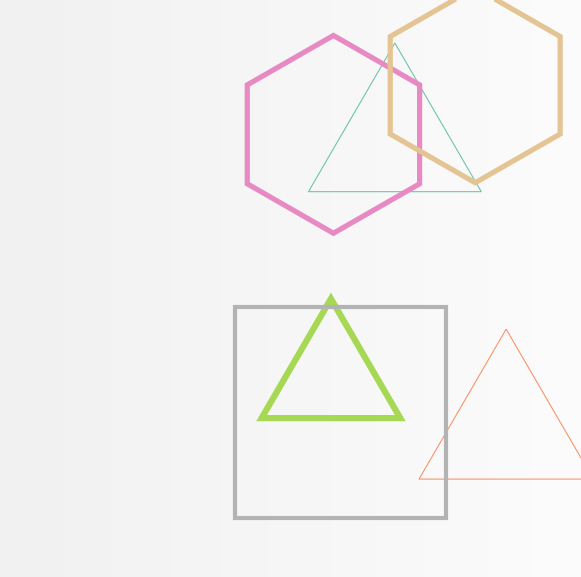[{"shape": "triangle", "thickness": 0.5, "radius": 0.86, "center": [0.679, 0.753]}, {"shape": "triangle", "thickness": 0.5, "radius": 0.87, "center": [0.871, 0.256]}, {"shape": "hexagon", "thickness": 2.5, "radius": 0.86, "center": [0.574, 0.766]}, {"shape": "triangle", "thickness": 3, "radius": 0.69, "center": [0.569, 0.344]}, {"shape": "hexagon", "thickness": 2.5, "radius": 0.84, "center": [0.818, 0.851]}, {"shape": "square", "thickness": 2, "radius": 0.91, "center": [0.586, 0.285]}]